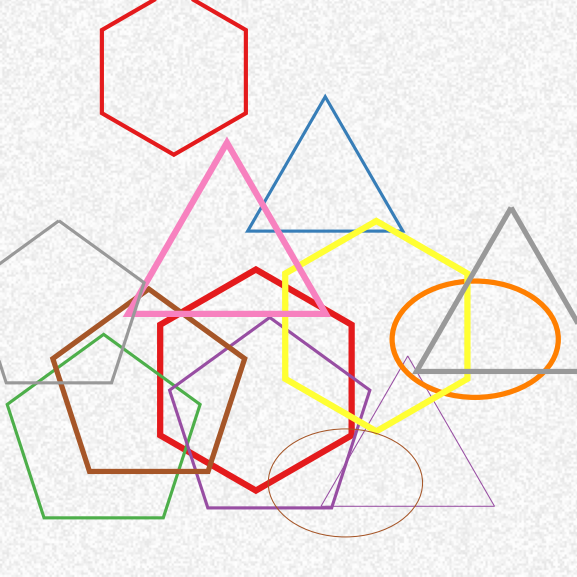[{"shape": "hexagon", "thickness": 2, "radius": 0.72, "center": [0.301, 0.875]}, {"shape": "hexagon", "thickness": 3, "radius": 0.96, "center": [0.443, 0.341]}, {"shape": "triangle", "thickness": 1.5, "radius": 0.78, "center": [0.563, 0.677]}, {"shape": "pentagon", "thickness": 1.5, "radius": 0.88, "center": [0.179, 0.245]}, {"shape": "pentagon", "thickness": 1.5, "radius": 0.91, "center": [0.467, 0.267]}, {"shape": "triangle", "thickness": 0.5, "radius": 0.87, "center": [0.706, 0.209]}, {"shape": "oval", "thickness": 2.5, "radius": 0.72, "center": [0.823, 0.412]}, {"shape": "hexagon", "thickness": 3, "radius": 0.91, "center": [0.652, 0.434]}, {"shape": "pentagon", "thickness": 2.5, "radius": 0.87, "center": [0.258, 0.324]}, {"shape": "oval", "thickness": 0.5, "radius": 0.67, "center": [0.598, 0.163]}, {"shape": "triangle", "thickness": 3, "radius": 0.99, "center": [0.393, 0.554]}, {"shape": "triangle", "thickness": 2.5, "radius": 0.95, "center": [0.885, 0.45]}, {"shape": "pentagon", "thickness": 1.5, "radius": 0.78, "center": [0.102, 0.462]}]